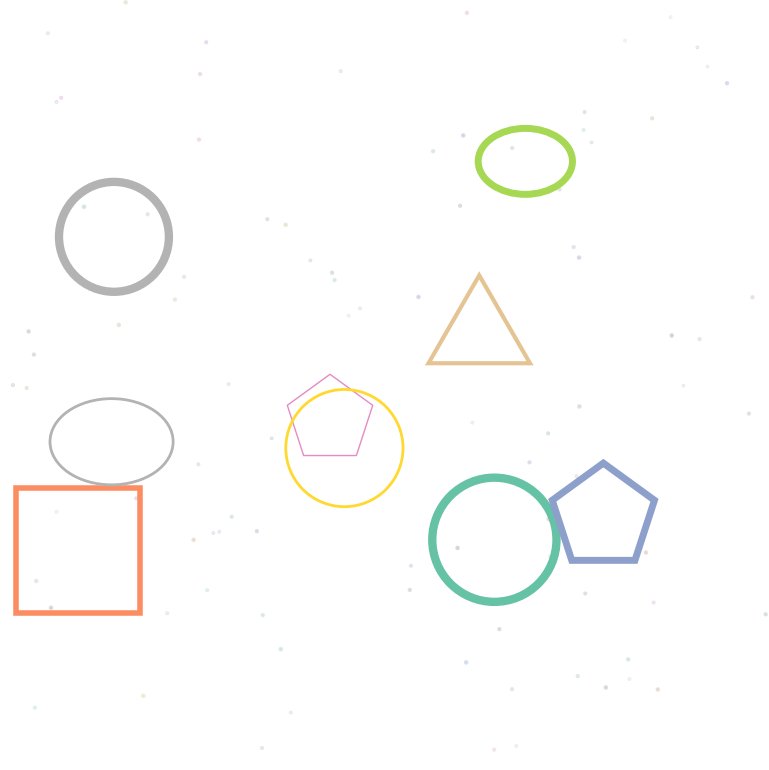[{"shape": "circle", "thickness": 3, "radius": 0.4, "center": [0.642, 0.299]}, {"shape": "square", "thickness": 2, "radius": 0.41, "center": [0.101, 0.285]}, {"shape": "pentagon", "thickness": 2.5, "radius": 0.35, "center": [0.784, 0.329]}, {"shape": "pentagon", "thickness": 0.5, "radius": 0.29, "center": [0.429, 0.456]}, {"shape": "oval", "thickness": 2.5, "radius": 0.31, "center": [0.682, 0.79]}, {"shape": "circle", "thickness": 1, "radius": 0.38, "center": [0.447, 0.418]}, {"shape": "triangle", "thickness": 1.5, "radius": 0.38, "center": [0.622, 0.566]}, {"shape": "oval", "thickness": 1, "radius": 0.4, "center": [0.145, 0.426]}, {"shape": "circle", "thickness": 3, "radius": 0.36, "center": [0.148, 0.692]}]